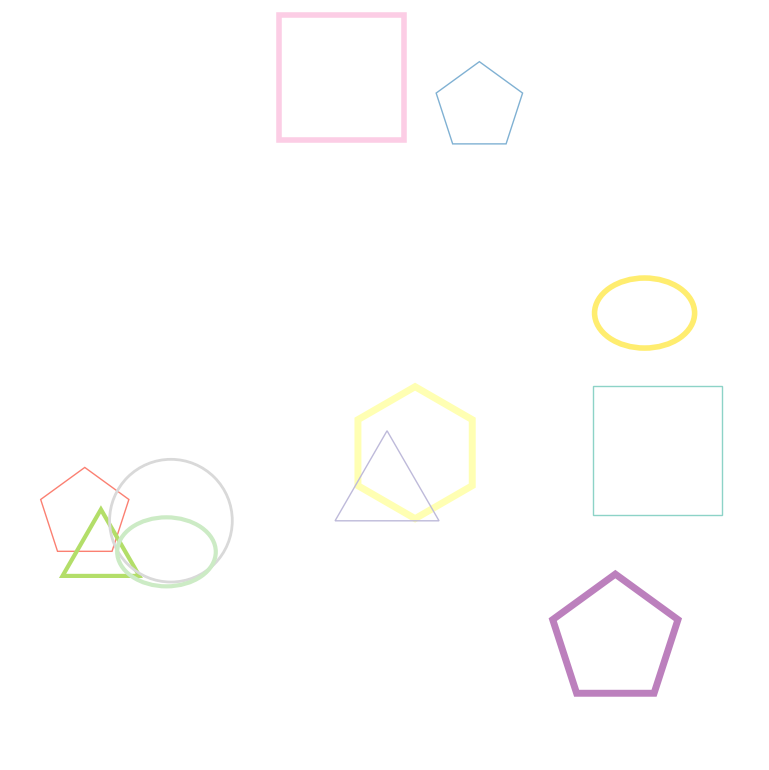[{"shape": "square", "thickness": 0.5, "radius": 0.42, "center": [0.854, 0.415]}, {"shape": "hexagon", "thickness": 2.5, "radius": 0.43, "center": [0.539, 0.412]}, {"shape": "triangle", "thickness": 0.5, "radius": 0.39, "center": [0.503, 0.363]}, {"shape": "pentagon", "thickness": 0.5, "radius": 0.3, "center": [0.11, 0.333]}, {"shape": "pentagon", "thickness": 0.5, "radius": 0.3, "center": [0.623, 0.861]}, {"shape": "triangle", "thickness": 1.5, "radius": 0.29, "center": [0.131, 0.281]}, {"shape": "square", "thickness": 2, "radius": 0.41, "center": [0.444, 0.899]}, {"shape": "circle", "thickness": 1, "radius": 0.4, "center": [0.222, 0.324]}, {"shape": "pentagon", "thickness": 2.5, "radius": 0.43, "center": [0.799, 0.169]}, {"shape": "oval", "thickness": 1.5, "radius": 0.32, "center": [0.216, 0.283]}, {"shape": "oval", "thickness": 2, "radius": 0.32, "center": [0.837, 0.593]}]